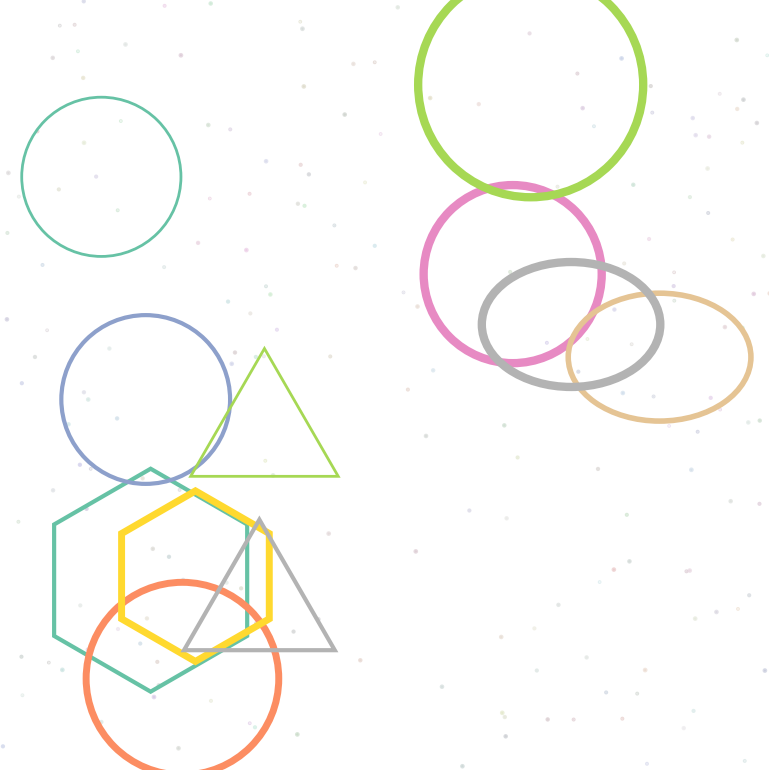[{"shape": "circle", "thickness": 1, "radius": 0.52, "center": [0.132, 0.77]}, {"shape": "hexagon", "thickness": 1.5, "radius": 0.72, "center": [0.196, 0.246]}, {"shape": "circle", "thickness": 2.5, "radius": 0.63, "center": [0.237, 0.119]}, {"shape": "circle", "thickness": 1.5, "radius": 0.55, "center": [0.189, 0.481]}, {"shape": "circle", "thickness": 3, "radius": 0.58, "center": [0.666, 0.644]}, {"shape": "circle", "thickness": 3, "radius": 0.73, "center": [0.689, 0.89]}, {"shape": "triangle", "thickness": 1, "radius": 0.55, "center": [0.343, 0.437]}, {"shape": "hexagon", "thickness": 2.5, "radius": 0.55, "center": [0.254, 0.252]}, {"shape": "oval", "thickness": 2, "radius": 0.59, "center": [0.857, 0.536]}, {"shape": "triangle", "thickness": 1.5, "radius": 0.57, "center": [0.337, 0.212]}, {"shape": "oval", "thickness": 3, "radius": 0.58, "center": [0.742, 0.579]}]